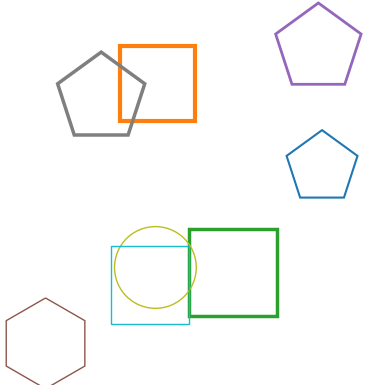[{"shape": "pentagon", "thickness": 1.5, "radius": 0.48, "center": [0.837, 0.565]}, {"shape": "square", "thickness": 3, "radius": 0.49, "center": [0.409, 0.783]}, {"shape": "square", "thickness": 2.5, "radius": 0.57, "center": [0.605, 0.293]}, {"shape": "pentagon", "thickness": 2, "radius": 0.58, "center": [0.827, 0.876]}, {"shape": "hexagon", "thickness": 1, "radius": 0.59, "center": [0.118, 0.108]}, {"shape": "pentagon", "thickness": 2.5, "radius": 0.59, "center": [0.263, 0.746]}, {"shape": "circle", "thickness": 1, "radius": 0.53, "center": [0.404, 0.305]}, {"shape": "square", "thickness": 1, "radius": 0.51, "center": [0.389, 0.26]}]